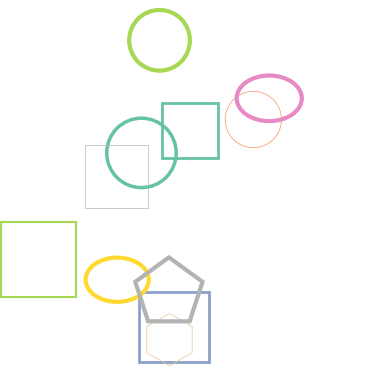[{"shape": "square", "thickness": 2, "radius": 0.36, "center": [0.494, 0.66]}, {"shape": "circle", "thickness": 2.5, "radius": 0.45, "center": [0.367, 0.603]}, {"shape": "circle", "thickness": 0.5, "radius": 0.37, "center": [0.658, 0.69]}, {"shape": "square", "thickness": 2, "radius": 0.45, "center": [0.451, 0.151]}, {"shape": "oval", "thickness": 3, "radius": 0.42, "center": [0.699, 0.745]}, {"shape": "square", "thickness": 1.5, "radius": 0.49, "center": [0.1, 0.326]}, {"shape": "circle", "thickness": 3, "radius": 0.39, "center": [0.414, 0.895]}, {"shape": "oval", "thickness": 3, "radius": 0.41, "center": [0.304, 0.273]}, {"shape": "hexagon", "thickness": 0.5, "radius": 0.34, "center": [0.44, 0.118]}, {"shape": "square", "thickness": 0.5, "radius": 0.41, "center": [0.303, 0.542]}, {"shape": "pentagon", "thickness": 3, "radius": 0.46, "center": [0.439, 0.24]}]